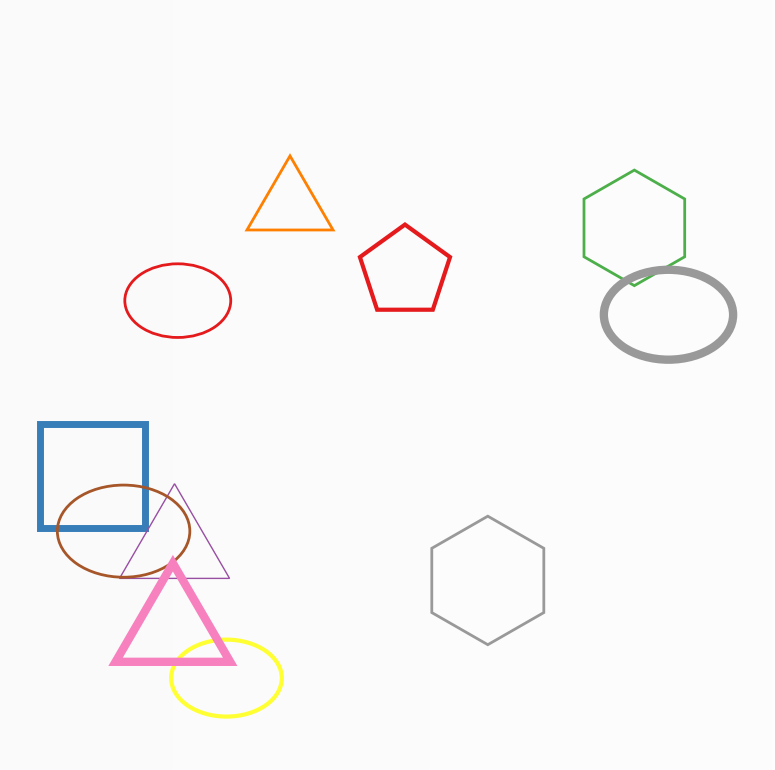[{"shape": "oval", "thickness": 1, "radius": 0.34, "center": [0.229, 0.61]}, {"shape": "pentagon", "thickness": 1.5, "radius": 0.31, "center": [0.523, 0.647]}, {"shape": "square", "thickness": 2.5, "radius": 0.34, "center": [0.12, 0.382]}, {"shape": "hexagon", "thickness": 1, "radius": 0.38, "center": [0.819, 0.704]}, {"shape": "triangle", "thickness": 0.5, "radius": 0.41, "center": [0.225, 0.29]}, {"shape": "triangle", "thickness": 1, "radius": 0.32, "center": [0.374, 0.733]}, {"shape": "oval", "thickness": 1.5, "radius": 0.36, "center": [0.292, 0.119]}, {"shape": "oval", "thickness": 1, "radius": 0.43, "center": [0.159, 0.31]}, {"shape": "triangle", "thickness": 3, "radius": 0.43, "center": [0.223, 0.183]}, {"shape": "oval", "thickness": 3, "radius": 0.42, "center": [0.863, 0.591]}, {"shape": "hexagon", "thickness": 1, "radius": 0.42, "center": [0.629, 0.246]}]